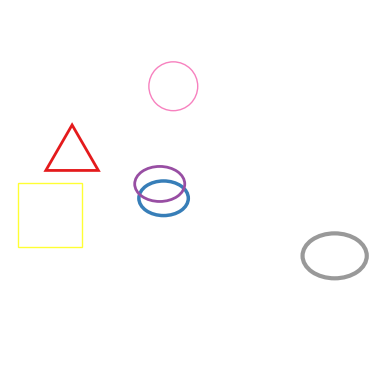[{"shape": "triangle", "thickness": 2, "radius": 0.39, "center": [0.187, 0.597]}, {"shape": "oval", "thickness": 2.5, "radius": 0.32, "center": [0.425, 0.485]}, {"shape": "oval", "thickness": 2, "radius": 0.33, "center": [0.415, 0.522]}, {"shape": "square", "thickness": 1, "radius": 0.41, "center": [0.13, 0.442]}, {"shape": "circle", "thickness": 1, "radius": 0.32, "center": [0.45, 0.776]}, {"shape": "oval", "thickness": 3, "radius": 0.42, "center": [0.869, 0.335]}]